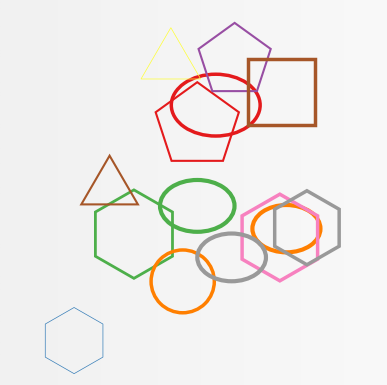[{"shape": "pentagon", "thickness": 1.5, "radius": 0.56, "center": [0.509, 0.674]}, {"shape": "oval", "thickness": 2.5, "radius": 0.57, "center": [0.557, 0.727]}, {"shape": "hexagon", "thickness": 0.5, "radius": 0.43, "center": [0.191, 0.115]}, {"shape": "hexagon", "thickness": 2, "radius": 0.57, "center": [0.346, 0.392]}, {"shape": "oval", "thickness": 3, "radius": 0.48, "center": [0.509, 0.465]}, {"shape": "pentagon", "thickness": 1.5, "radius": 0.49, "center": [0.605, 0.843]}, {"shape": "oval", "thickness": 3, "radius": 0.44, "center": [0.739, 0.406]}, {"shape": "circle", "thickness": 2.5, "radius": 0.41, "center": [0.471, 0.269]}, {"shape": "triangle", "thickness": 0.5, "radius": 0.44, "center": [0.441, 0.839]}, {"shape": "square", "thickness": 2.5, "radius": 0.43, "center": [0.726, 0.761]}, {"shape": "triangle", "thickness": 1.5, "radius": 0.42, "center": [0.283, 0.511]}, {"shape": "hexagon", "thickness": 2.5, "radius": 0.56, "center": [0.722, 0.383]}, {"shape": "hexagon", "thickness": 2.5, "radius": 0.48, "center": [0.792, 0.408]}, {"shape": "oval", "thickness": 3, "radius": 0.44, "center": [0.598, 0.331]}]